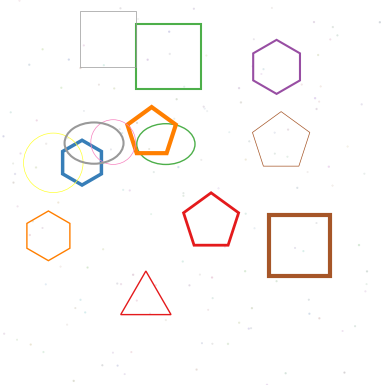[{"shape": "triangle", "thickness": 1, "radius": 0.38, "center": [0.379, 0.221]}, {"shape": "pentagon", "thickness": 2, "radius": 0.38, "center": [0.548, 0.424]}, {"shape": "hexagon", "thickness": 2.5, "radius": 0.29, "center": [0.213, 0.578]}, {"shape": "square", "thickness": 1.5, "radius": 0.42, "center": [0.437, 0.854]}, {"shape": "oval", "thickness": 1, "radius": 0.38, "center": [0.431, 0.626]}, {"shape": "hexagon", "thickness": 1.5, "radius": 0.35, "center": [0.718, 0.826]}, {"shape": "pentagon", "thickness": 3, "radius": 0.33, "center": [0.394, 0.656]}, {"shape": "hexagon", "thickness": 1, "radius": 0.32, "center": [0.126, 0.387]}, {"shape": "circle", "thickness": 0.5, "radius": 0.39, "center": [0.138, 0.577]}, {"shape": "square", "thickness": 3, "radius": 0.4, "center": [0.778, 0.363]}, {"shape": "pentagon", "thickness": 0.5, "radius": 0.39, "center": [0.73, 0.632]}, {"shape": "circle", "thickness": 0.5, "radius": 0.29, "center": [0.294, 0.631]}, {"shape": "oval", "thickness": 1.5, "radius": 0.38, "center": [0.244, 0.628]}, {"shape": "square", "thickness": 0.5, "radius": 0.36, "center": [0.281, 0.899]}]